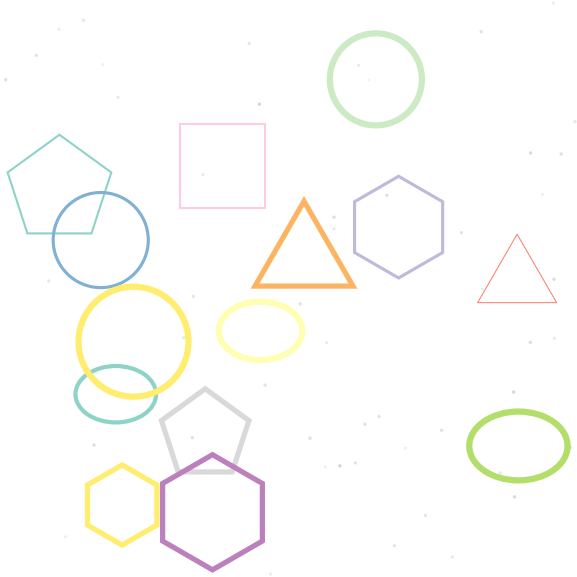[{"shape": "pentagon", "thickness": 1, "radius": 0.47, "center": [0.103, 0.671]}, {"shape": "oval", "thickness": 2, "radius": 0.35, "center": [0.2, 0.316]}, {"shape": "oval", "thickness": 3, "radius": 0.36, "center": [0.451, 0.426]}, {"shape": "hexagon", "thickness": 1.5, "radius": 0.44, "center": [0.69, 0.606]}, {"shape": "triangle", "thickness": 0.5, "radius": 0.4, "center": [0.895, 0.515]}, {"shape": "circle", "thickness": 1.5, "radius": 0.41, "center": [0.174, 0.583]}, {"shape": "triangle", "thickness": 2.5, "radius": 0.49, "center": [0.526, 0.553]}, {"shape": "oval", "thickness": 3, "radius": 0.43, "center": [0.898, 0.227]}, {"shape": "square", "thickness": 1, "radius": 0.36, "center": [0.385, 0.712]}, {"shape": "pentagon", "thickness": 2.5, "radius": 0.4, "center": [0.355, 0.246]}, {"shape": "hexagon", "thickness": 2.5, "radius": 0.5, "center": [0.368, 0.112]}, {"shape": "circle", "thickness": 3, "radius": 0.4, "center": [0.651, 0.862]}, {"shape": "circle", "thickness": 3, "radius": 0.48, "center": [0.231, 0.407]}, {"shape": "hexagon", "thickness": 2.5, "radius": 0.35, "center": [0.212, 0.125]}]